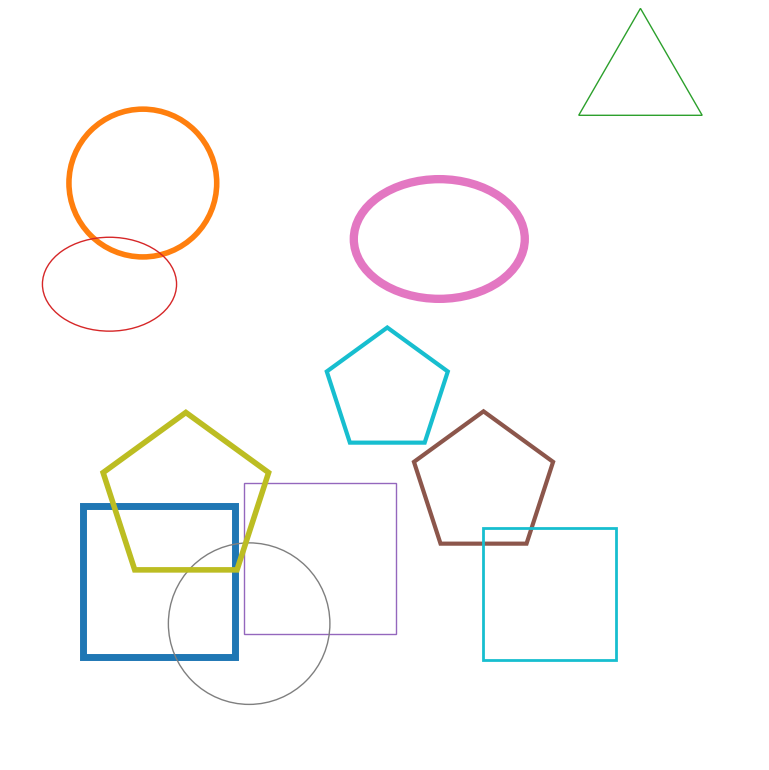[{"shape": "square", "thickness": 2.5, "radius": 0.49, "center": [0.206, 0.244]}, {"shape": "circle", "thickness": 2, "radius": 0.48, "center": [0.185, 0.762]}, {"shape": "triangle", "thickness": 0.5, "radius": 0.46, "center": [0.832, 0.897]}, {"shape": "oval", "thickness": 0.5, "radius": 0.44, "center": [0.142, 0.631]}, {"shape": "square", "thickness": 0.5, "radius": 0.49, "center": [0.416, 0.275]}, {"shape": "pentagon", "thickness": 1.5, "radius": 0.47, "center": [0.628, 0.371]}, {"shape": "oval", "thickness": 3, "radius": 0.56, "center": [0.571, 0.69]}, {"shape": "circle", "thickness": 0.5, "radius": 0.52, "center": [0.324, 0.19]}, {"shape": "pentagon", "thickness": 2, "radius": 0.56, "center": [0.241, 0.351]}, {"shape": "pentagon", "thickness": 1.5, "radius": 0.41, "center": [0.503, 0.492]}, {"shape": "square", "thickness": 1, "radius": 0.43, "center": [0.713, 0.229]}]